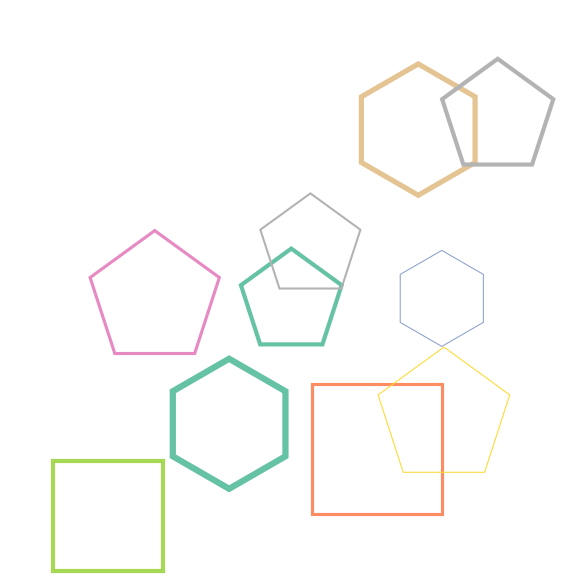[{"shape": "pentagon", "thickness": 2, "radius": 0.46, "center": [0.504, 0.477]}, {"shape": "hexagon", "thickness": 3, "radius": 0.56, "center": [0.397, 0.265]}, {"shape": "square", "thickness": 1.5, "radius": 0.56, "center": [0.653, 0.222]}, {"shape": "hexagon", "thickness": 0.5, "radius": 0.42, "center": [0.765, 0.482]}, {"shape": "pentagon", "thickness": 1.5, "radius": 0.59, "center": [0.268, 0.482]}, {"shape": "square", "thickness": 2, "radius": 0.48, "center": [0.187, 0.106]}, {"shape": "pentagon", "thickness": 0.5, "radius": 0.6, "center": [0.769, 0.278]}, {"shape": "hexagon", "thickness": 2.5, "radius": 0.57, "center": [0.724, 0.775]}, {"shape": "pentagon", "thickness": 2, "radius": 0.51, "center": [0.862, 0.796]}, {"shape": "pentagon", "thickness": 1, "radius": 0.46, "center": [0.537, 0.573]}]